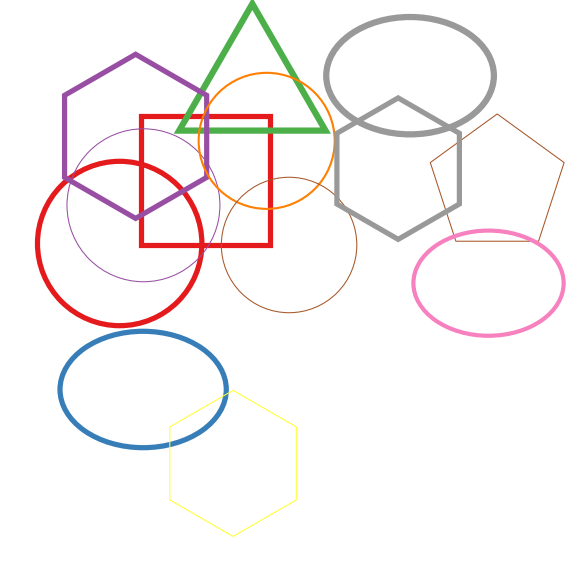[{"shape": "circle", "thickness": 2.5, "radius": 0.71, "center": [0.207, 0.577]}, {"shape": "square", "thickness": 2.5, "radius": 0.56, "center": [0.355, 0.686]}, {"shape": "oval", "thickness": 2.5, "radius": 0.72, "center": [0.248, 0.325]}, {"shape": "triangle", "thickness": 3, "radius": 0.73, "center": [0.437, 0.846]}, {"shape": "hexagon", "thickness": 2.5, "radius": 0.71, "center": [0.235, 0.763]}, {"shape": "circle", "thickness": 0.5, "radius": 0.66, "center": [0.248, 0.644]}, {"shape": "circle", "thickness": 1, "radius": 0.59, "center": [0.462, 0.755]}, {"shape": "hexagon", "thickness": 0.5, "radius": 0.63, "center": [0.404, 0.197]}, {"shape": "pentagon", "thickness": 0.5, "radius": 0.61, "center": [0.861, 0.68]}, {"shape": "circle", "thickness": 0.5, "radius": 0.59, "center": [0.501, 0.575]}, {"shape": "oval", "thickness": 2, "radius": 0.65, "center": [0.846, 0.509]}, {"shape": "hexagon", "thickness": 2.5, "radius": 0.61, "center": [0.689, 0.707]}, {"shape": "oval", "thickness": 3, "radius": 0.73, "center": [0.71, 0.868]}]